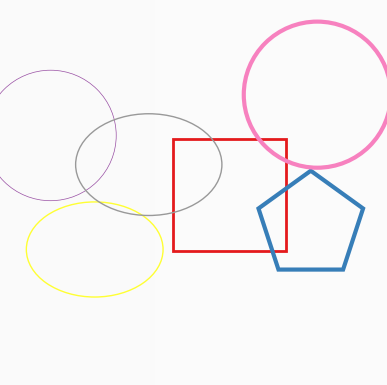[{"shape": "square", "thickness": 2, "radius": 0.73, "center": [0.591, 0.493]}, {"shape": "pentagon", "thickness": 3, "radius": 0.71, "center": [0.802, 0.415]}, {"shape": "circle", "thickness": 0.5, "radius": 0.85, "center": [0.13, 0.648]}, {"shape": "oval", "thickness": 1, "radius": 0.88, "center": [0.244, 0.352]}, {"shape": "circle", "thickness": 3, "radius": 0.95, "center": [0.819, 0.754]}, {"shape": "oval", "thickness": 1, "radius": 0.94, "center": [0.384, 0.572]}]